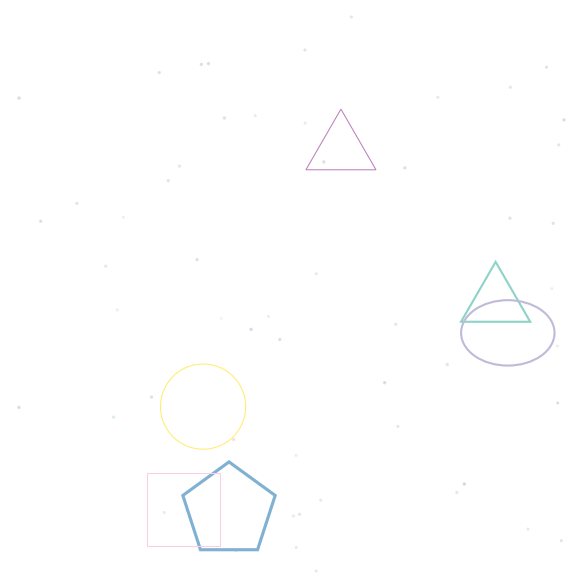[{"shape": "triangle", "thickness": 1, "radius": 0.35, "center": [0.858, 0.477]}, {"shape": "oval", "thickness": 1, "radius": 0.4, "center": [0.879, 0.423]}, {"shape": "pentagon", "thickness": 1.5, "radius": 0.42, "center": [0.397, 0.115]}, {"shape": "square", "thickness": 0.5, "radius": 0.32, "center": [0.318, 0.116]}, {"shape": "triangle", "thickness": 0.5, "radius": 0.35, "center": [0.59, 0.74]}, {"shape": "circle", "thickness": 0.5, "radius": 0.37, "center": [0.352, 0.295]}]